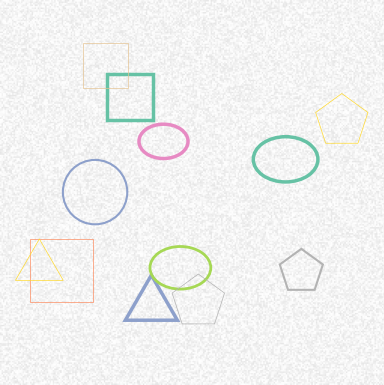[{"shape": "oval", "thickness": 2.5, "radius": 0.42, "center": [0.742, 0.586]}, {"shape": "square", "thickness": 2.5, "radius": 0.3, "center": [0.337, 0.748]}, {"shape": "square", "thickness": 0.5, "radius": 0.41, "center": [0.16, 0.298]}, {"shape": "circle", "thickness": 1.5, "radius": 0.42, "center": [0.247, 0.501]}, {"shape": "triangle", "thickness": 2.5, "radius": 0.39, "center": [0.393, 0.207]}, {"shape": "oval", "thickness": 2.5, "radius": 0.32, "center": [0.425, 0.633]}, {"shape": "oval", "thickness": 2, "radius": 0.39, "center": [0.469, 0.304]}, {"shape": "pentagon", "thickness": 0.5, "radius": 0.36, "center": [0.888, 0.686]}, {"shape": "triangle", "thickness": 0.5, "radius": 0.36, "center": [0.102, 0.308]}, {"shape": "square", "thickness": 0.5, "radius": 0.29, "center": [0.274, 0.829]}, {"shape": "pentagon", "thickness": 1.5, "radius": 0.29, "center": [0.783, 0.295]}, {"shape": "pentagon", "thickness": 0.5, "radius": 0.36, "center": [0.515, 0.217]}]